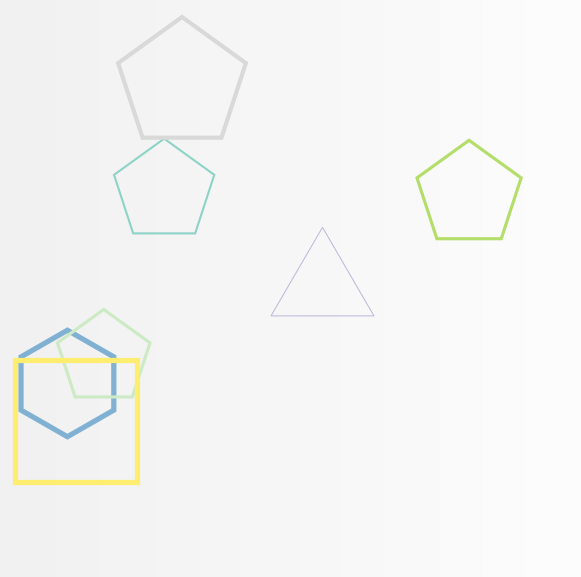[{"shape": "pentagon", "thickness": 1, "radius": 0.45, "center": [0.282, 0.668]}, {"shape": "triangle", "thickness": 0.5, "radius": 0.51, "center": [0.555, 0.503]}, {"shape": "hexagon", "thickness": 2.5, "radius": 0.46, "center": [0.116, 0.335]}, {"shape": "pentagon", "thickness": 1.5, "radius": 0.47, "center": [0.807, 0.662]}, {"shape": "pentagon", "thickness": 2, "radius": 0.58, "center": [0.313, 0.854]}, {"shape": "pentagon", "thickness": 1.5, "radius": 0.42, "center": [0.178, 0.38]}, {"shape": "square", "thickness": 2.5, "radius": 0.53, "center": [0.131, 0.27]}]